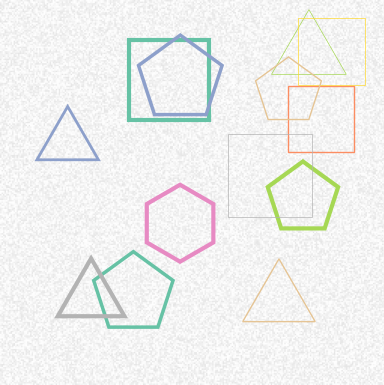[{"shape": "pentagon", "thickness": 2.5, "radius": 0.54, "center": [0.346, 0.238]}, {"shape": "square", "thickness": 3, "radius": 0.52, "center": [0.439, 0.793]}, {"shape": "square", "thickness": 1, "radius": 0.43, "center": [0.835, 0.691]}, {"shape": "pentagon", "thickness": 2.5, "radius": 0.57, "center": [0.468, 0.795]}, {"shape": "triangle", "thickness": 2, "radius": 0.46, "center": [0.176, 0.631]}, {"shape": "hexagon", "thickness": 3, "radius": 0.5, "center": [0.468, 0.42]}, {"shape": "pentagon", "thickness": 3, "radius": 0.48, "center": [0.787, 0.484]}, {"shape": "triangle", "thickness": 0.5, "radius": 0.56, "center": [0.802, 0.863]}, {"shape": "square", "thickness": 0.5, "radius": 0.43, "center": [0.861, 0.867]}, {"shape": "pentagon", "thickness": 1, "radius": 0.45, "center": [0.749, 0.762]}, {"shape": "triangle", "thickness": 1, "radius": 0.54, "center": [0.725, 0.219]}, {"shape": "triangle", "thickness": 3, "radius": 0.5, "center": [0.237, 0.229]}, {"shape": "square", "thickness": 0.5, "radius": 0.54, "center": [0.701, 0.545]}]